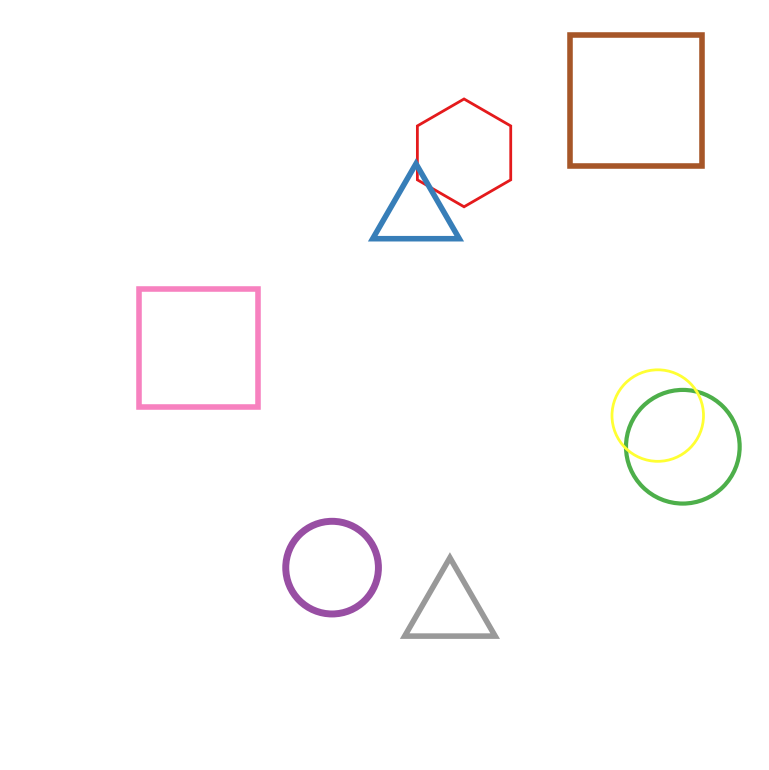[{"shape": "hexagon", "thickness": 1, "radius": 0.35, "center": [0.603, 0.801]}, {"shape": "triangle", "thickness": 2, "radius": 0.32, "center": [0.54, 0.722]}, {"shape": "circle", "thickness": 1.5, "radius": 0.37, "center": [0.887, 0.42]}, {"shape": "circle", "thickness": 2.5, "radius": 0.3, "center": [0.431, 0.263]}, {"shape": "circle", "thickness": 1, "radius": 0.3, "center": [0.854, 0.46]}, {"shape": "square", "thickness": 2, "radius": 0.43, "center": [0.826, 0.87]}, {"shape": "square", "thickness": 2, "radius": 0.38, "center": [0.258, 0.548]}, {"shape": "triangle", "thickness": 2, "radius": 0.34, "center": [0.584, 0.208]}]